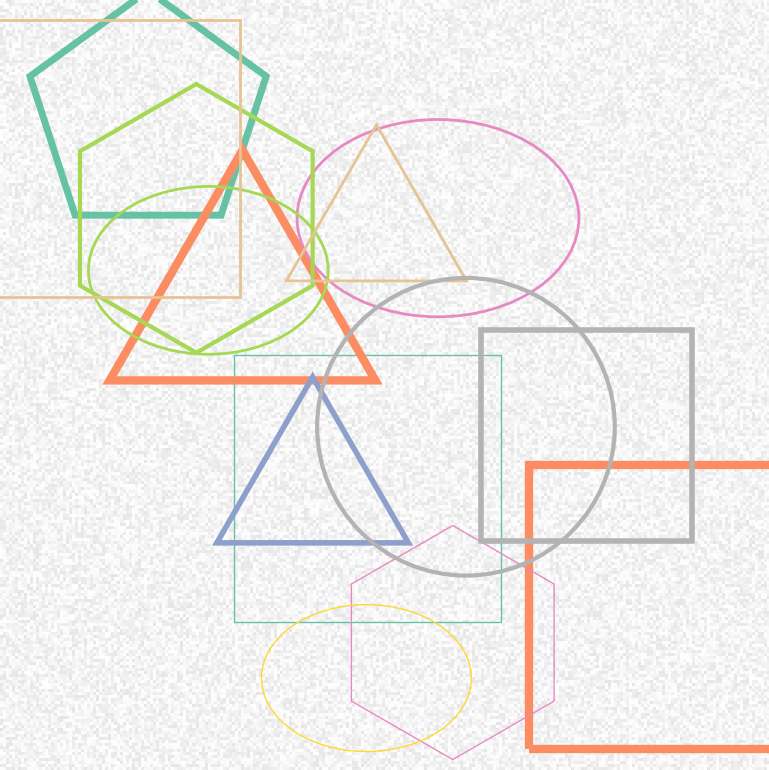[{"shape": "pentagon", "thickness": 2.5, "radius": 0.81, "center": [0.192, 0.851]}, {"shape": "square", "thickness": 0.5, "radius": 0.87, "center": [0.478, 0.366]}, {"shape": "square", "thickness": 3, "radius": 0.92, "center": [0.872, 0.212]}, {"shape": "triangle", "thickness": 3, "radius": 1.0, "center": [0.315, 0.606]}, {"shape": "triangle", "thickness": 2, "radius": 0.72, "center": [0.406, 0.367]}, {"shape": "oval", "thickness": 1, "radius": 0.92, "center": [0.569, 0.717]}, {"shape": "hexagon", "thickness": 0.5, "radius": 0.76, "center": [0.588, 0.166]}, {"shape": "oval", "thickness": 1, "radius": 0.78, "center": [0.271, 0.649]}, {"shape": "hexagon", "thickness": 1.5, "radius": 0.87, "center": [0.255, 0.716]}, {"shape": "oval", "thickness": 0.5, "radius": 0.68, "center": [0.476, 0.119]}, {"shape": "triangle", "thickness": 1, "radius": 0.68, "center": [0.489, 0.703]}, {"shape": "square", "thickness": 1, "radius": 0.9, "center": [0.131, 0.794]}, {"shape": "square", "thickness": 2, "radius": 0.69, "center": [0.762, 0.434]}, {"shape": "circle", "thickness": 1.5, "radius": 0.97, "center": [0.605, 0.446]}]